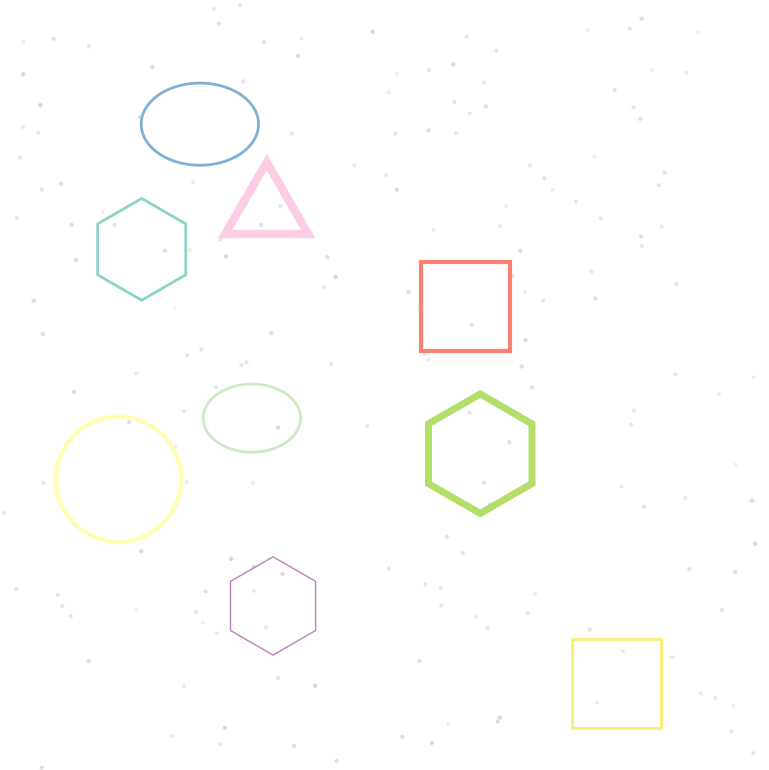[{"shape": "hexagon", "thickness": 1, "radius": 0.33, "center": [0.184, 0.676]}, {"shape": "circle", "thickness": 1.5, "radius": 0.41, "center": [0.154, 0.378]}, {"shape": "square", "thickness": 1.5, "radius": 0.29, "center": [0.604, 0.602]}, {"shape": "oval", "thickness": 1, "radius": 0.38, "center": [0.26, 0.839]}, {"shape": "hexagon", "thickness": 2.5, "radius": 0.39, "center": [0.624, 0.411]}, {"shape": "triangle", "thickness": 3, "radius": 0.31, "center": [0.346, 0.727]}, {"shape": "hexagon", "thickness": 0.5, "radius": 0.32, "center": [0.355, 0.213]}, {"shape": "oval", "thickness": 1, "radius": 0.32, "center": [0.327, 0.457]}, {"shape": "square", "thickness": 1, "radius": 0.29, "center": [0.801, 0.113]}]